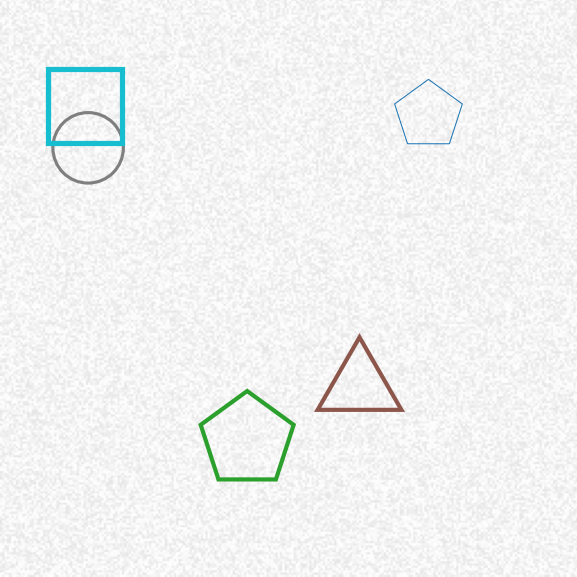[{"shape": "pentagon", "thickness": 0.5, "radius": 0.31, "center": [0.742, 0.8]}, {"shape": "pentagon", "thickness": 2, "radius": 0.42, "center": [0.428, 0.237]}, {"shape": "triangle", "thickness": 2, "radius": 0.42, "center": [0.623, 0.331]}, {"shape": "circle", "thickness": 1.5, "radius": 0.31, "center": [0.153, 0.743]}, {"shape": "square", "thickness": 2.5, "radius": 0.32, "center": [0.147, 0.816]}]